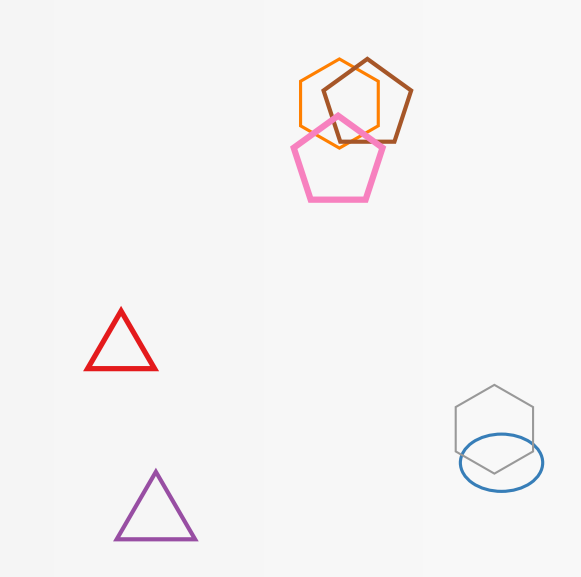[{"shape": "triangle", "thickness": 2.5, "radius": 0.33, "center": [0.208, 0.394]}, {"shape": "oval", "thickness": 1.5, "radius": 0.35, "center": [0.863, 0.198]}, {"shape": "triangle", "thickness": 2, "radius": 0.39, "center": [0.268, 0.104]}, {"shape": "hexagon", "thickness": 1.5, "radius": 0.39, "center": [0.584, 0.82]}, {"shape": "pentagon", "thickness": 2, "radius": 0.4, "center": [0.632, 0.818]}, {"shape": "pentagon", "thickness": 3, "radius": 0.4, "center": [0.582, 0.718]}, {"shape": "hexagon", "thickness": 1, "radius": 0.38, "center": [0.851, 0.256]}]